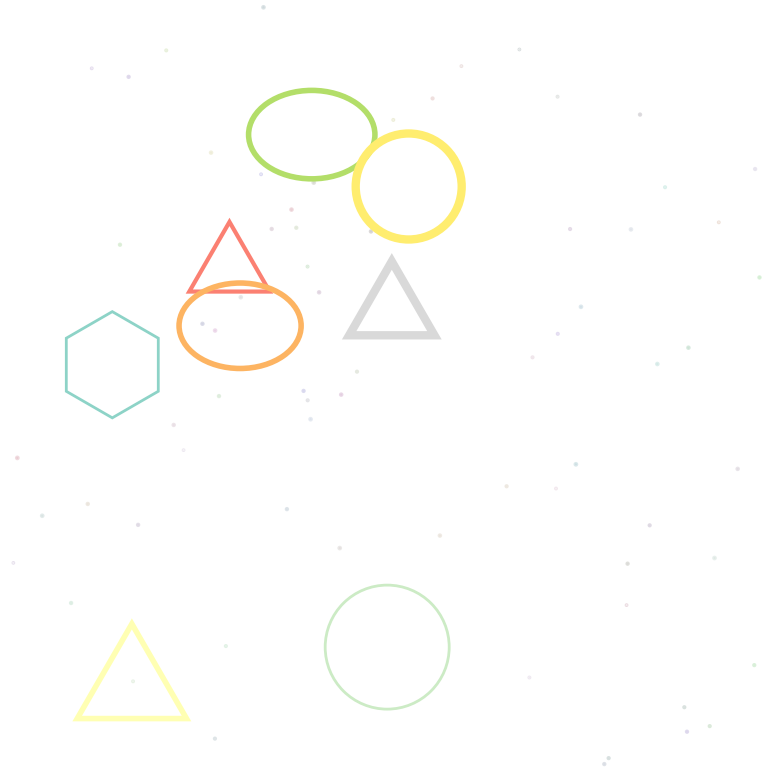[{"shape": "hexagon", "thickness": 1, "radius": 0.34, "center": [0.146, 0.526]}, {"shape": "triangle", "thickness": 2, "radius": 0.41, "center": [0.171, 0.108]}, {"shape": "triangle", "thickness": 1.5, "radius": 0.3, "center": [0.298, 0.651]}, {"shape": "oval", "thickness": 2, "radius": 0.4, "center": [0.312, 0.577]}, {"shape": "oval", "thickness": 2, "radius": 0.41, "center": [0.405, 0.825]}, {"shape": "triangle", "thickness": 3, "radius": 0.32, "center": [0.509, 0.597]}, {"shape": "circle", "thickness": 1, "radius": 0.4, "center": [0.503, 0.16]}, {"shape": "circle", "thickness": 3, "radius": 0.34, "center": [0.531, 0.758]}]